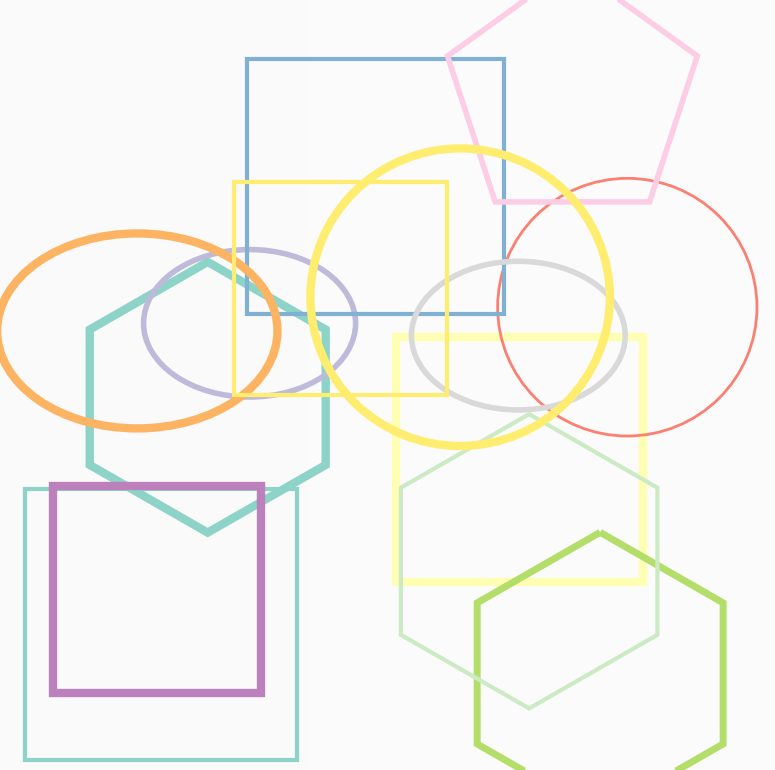[{"shape": "square", "thickness": 1.5, "radius": 0.88, "center": [0.208, 0.189]}, {"shape": "hexagon", "thickness": 3, "radius": 0.88, "center": [0.268, 0.484]}, {"shape": "square", "thickness": 3, "radius": 0.79, "center": [0.67, 0.403]}, {"shape": "oval", "thickness": 2, "radius": 0.68, "center": [0.322, 0.58]}, {"shape": "circle", "thickness": 1, "radius": 0.84, "center": [0.809, 0.601]}, {"shape": "square", "thickness": 1.5, "radius": 0.83, "center": [0.484, 0.757]}, {"shape": "oval", "thickness": 3, "radius": 0.9, "center": [0.177, 0.57]}, {"shape": "hexagon", "thickness": 2.5, "radius": 0.92, "center": [0.774, 0.125]}, {"shape": "pentagon", "thickness": 2, "radius": 0.85, "center": [0.739, 0.875]}, {"shape": "oval", "thickness": 2, "radius": 0.69, "center": [0.669, 0.564]}, {"shape": "square", "thickness": 3, "radius": 0.67, "center": [0.203, 0.234]}, {"shape": "hexagon", "thickness": 1.5, "radius": 0.96, "center": [0.683, 0.271]}, {"shape": "circle", "thickness": 3, "radius": 0.97, "center": [0.594, 0.614]}, {"shape": "square", "thickness": 1.5, "radius": 0.69, "center": [0.439, 0.625]}]